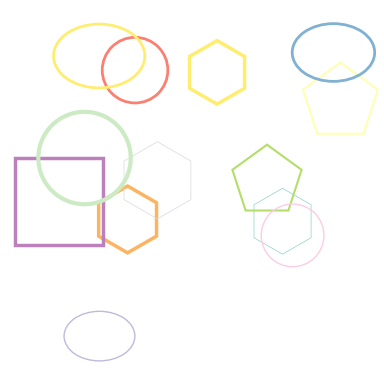[{"shape": "hexagon", "thickness": 0.5, "radius": 0.43, "center": [0.734, 0.425]}, {"shape": "pentagon", "thickness": 1.5, "radius": 0.51, "center": [0.884, 0.736]}, {"shape": "oval", "thickness": 1, "radius": 0.46, "center": [0.258, 0.127]}, {"shape": "circle", "thickness": 2, "radius": 0.43, "center": [0.351, 0.818]}, {"shape": "oval", "thickness": 2, "radius": 0.54, "center": [0.866, 0.864]}, {"shape": "hexagon", "thickness": 2.5, "radius": 0.43, "center": [0.331, 0.43]}, {"shape": "pentagon", "thickness": 1.5, "radius": 0.47, "center": [0.693, 0.53]}, {"shape": "circle", "thickness": 1, "radius": 0.41, "center": [0.76, 0.389]}, {"shape": "hexagon", "thickness": 0.5, "radius": 0.5, "center": [0.409, 0.532]}, {"shape": "square", "thickness": 2.5, "radius": 0.57, "center": [0.153, 0.477]}, {"shape": "circle", "thickness": 3, "radius": 0.6, "center": [0.22, 0.59]}, {"shape": "hexagon", "thickness": 2.5, "radius": 0.41, "center": [0.564, 0.812]}, {"shape": "oval", "thickness": 2, "radius": 0.59, "center": [0.258, 0.855]}]